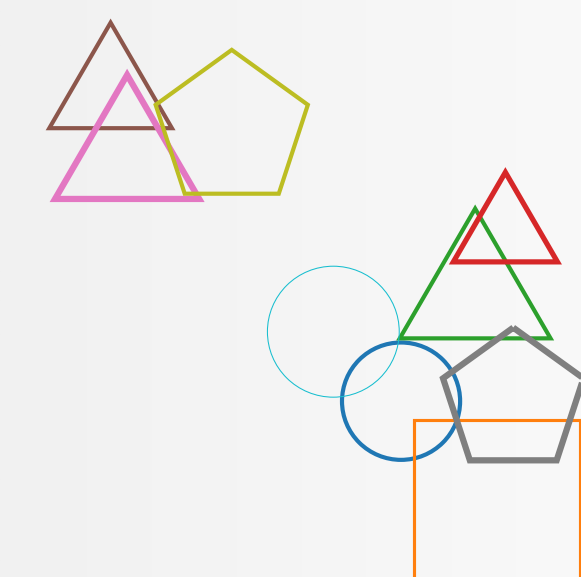[{"shape": "circle", "thickness": 2, "radius": 0.51, "center": [0.69, 0.304]}, {"shape": "square", "thickness": 1.5, "radius": 0.71, "center": [0.855, 0.13]}, {"shape": "triangle", "thickness": 2, "radius": 0.75, "center": [0.817, 0.488]}, {"shape": "triangle", "thickness": 2.5, "radius": 0.52, "center": [0.869, 0.597]}, {"shape": "triangle", "thickness": 2, "radius": 0.61, "center": [0.19, 0.838]}, {"shape": "triangle", "thickness": 3, "radius": 0.72, "center": [0.219, 0.726]}, {"shape": "pentagon", "thickness": 3, "radius": 0.64, "center": [0.883, 0.305]}, {"shape": "pentagon", "thickness": 2, "radius": 0.69, "center": [0.399, 0.775]}, {"shape": "circle", "thickness": 0.5, "radius": 0.57, "center": [0.573, 0.425]}]